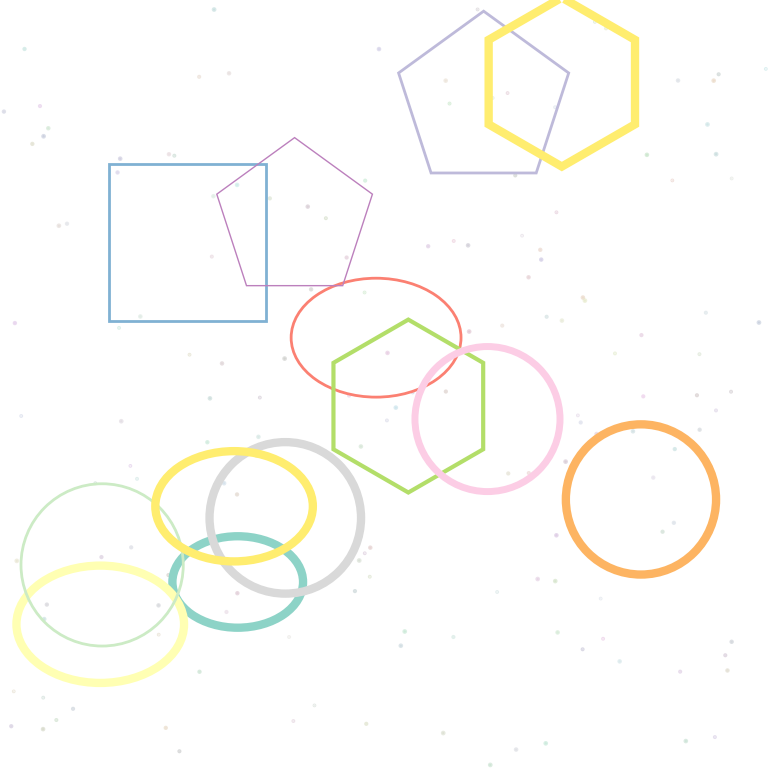[{"shape": "oval", "thickness": 3, "radius": 0.42, "center": [0.309, 0.244]}, {"shape": "oval", "thickness": 3, "radius": 0.54, "center": [0.13, 0.189]}, {"shape": "pentagon", "thickness": 1, "radius": 0.58, "center": [0.628, 0.869]}, {"shape": "oval", "thickness": 1, "radius": 0.55, "center": [0.488, 0.561]}, {"shape": "square", "thickness": 1, "radius": 0.51, "center": [0.243, 0.685]}, {"shape": "circle", "thickness": 3, "radius": 0.49, "center": [0.832, 0.351]}, {"shape": "hexagon", "thickness": 1.5, "radius": 0.56, "center": [0.53, 0.473]}, {"shape": "circle", "thickness": 2.5, "radius": 0.47, "center": [0.633, 0.456]}, {"shape": "circle", "thickness": 3, "radius": 0.49, "center": [0.371, 0.327]}, {"shape": "pentagon", "thickness": 0.5, "radius": 0.53, "center": [0.383, 0.715]}, {"shape": "circle", "thickness": 1, "radius": 0.53, "center": [0.133, 0.266]}, {"shape": "oval", "thickness": 3, "radius": 0.51, "center": [0.304, 0.343]}, {"shape": "hexagon", "thickness": 3, "radius": 0.55, "center": [0.73, 0.893]}]